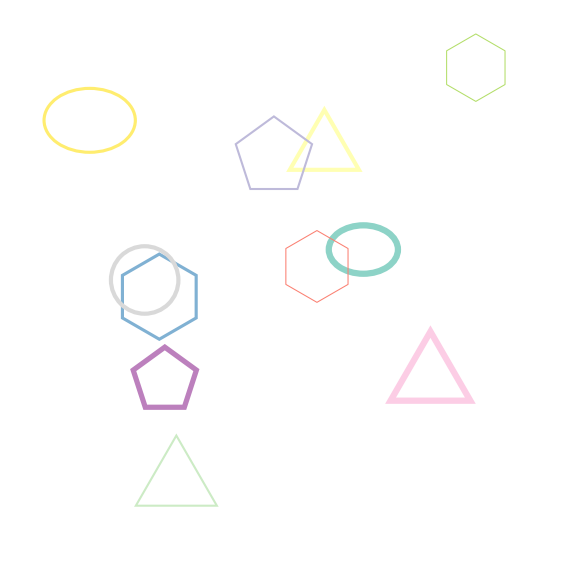[{"shape": "oval", "thickness": 3, "radius": 0.3, "center": [0.629, 0.567]}, {"shape": "triangle", "thickness": 2, "radius": 0.35, "center": [0.562, 0.74]}, {"shape": "pentagon", "thickness": 1, "radius": 0.35, "center": [0.474, 0.728]}, {"shape": "hexagon", "thickness": 0.5, "radius": 0.31, "center": [0.549, 0.538]}, {"shape": "hexagon", "thickness": 1.5, "radius": 0.37, "center": [0.276, 0.485]}, {"shape": "hexagon", "thickness": 0.5, "radius": 0.29, "center": [0.824, 0.882]}, {"shape": "triangle", "thickness": 3, "radius": 0.4, "center": [0.745, 0.345]}, {"shape": "circle", "thickness": 2, "radius": 0.29, "center": [0.251, 0.514]}, {"shape": "pentagon", "thickness": 2.5, "radius": 0.29, "center": [0.285, 0.34]}, {"shape": "triangle", "thickness": 1, "radius": 0.4, "center": [0.305, 0.164]}, {"shape": "oval", "thickness": 1.5, "radius": 0.4, "center": [0.155, 0.791]}]